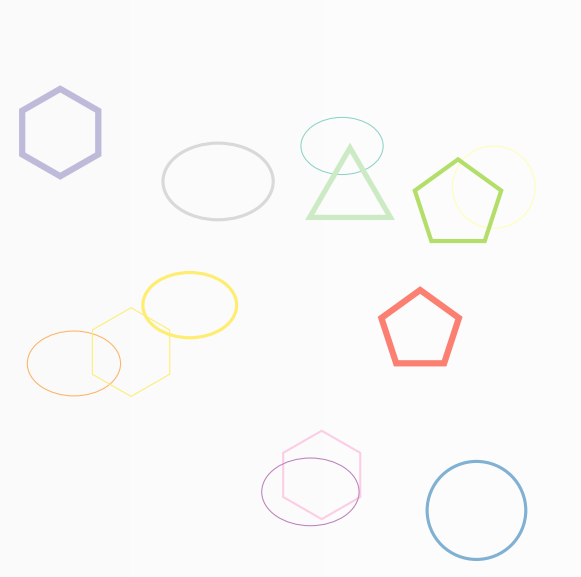[{"shape": "oval", "thickness": 0.5, "radius": 0.35, "center": [0.588, 0.746]}, {"shape": "circle", "thickness": 0.5, "radius": 0.36, "center": [0.85, 0.675]}, {"shape": "hexagon", "thickness": 3, "radius": 0.38, "center": [0.104, 0.77]}, {"shape": "pentagon", "thickness": 3, "radius": 0.35, "center": [0.723, 0.427]}, {"shape": "circle", "thickness": 1.5, "radius": 0.42, "center": [0.82, 0.115]}, {"shape": "oval", "thickness": 0.5, "radius": 0.4, "center": [0.127, 0.37]}, {"shape": "pentagon", "thickness": 2, "radius": 0.39, "center": [0.788, 0.645]}, {"shape": "hexagon", "thickness": 1, "radius": 0.38, "center": [0.553, 0.177]}, {"shape": "oval", "thickness": 1.5, "radius": 0.47, "center": [0.375, 0.685]}, {"shape": "oval", "thickness": 0.5, "radius": 0.42, "center": [0.534, 0.147]}, {"shape": "triangle", "thickness": 2.5, "radius": 0.4, "center": [0.602, 0.663]}, {"shape": "oval", "thickness": 1.5, "radius": 0.4, "center": [0.326, 0.471]}, {"shape": "hexagon", "thickness": 0.5, "radius": 0.38, "center": [0.225, 0.389]}]